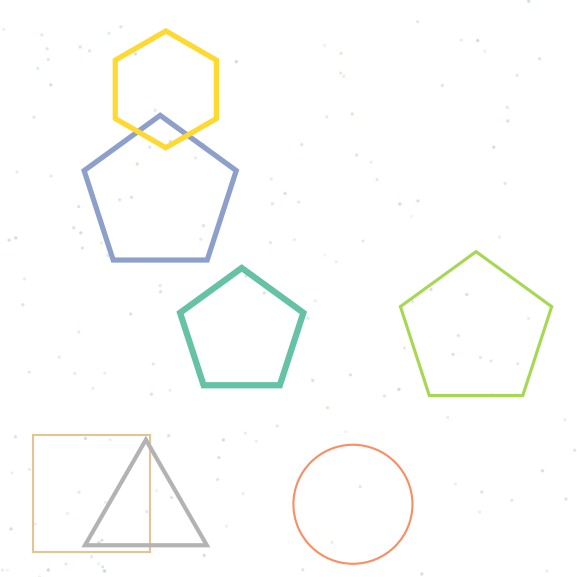[{"shape": "pentagon", "thickness": 3, "radius": 0.56, "center": [0.419, 0.423]}, {"shape": "circle", "thickness": 1, "radius": 0.52, "center": [0.611, 0.126]}, {"shape": "pentagon", "thickness": 2.5, "radius": 0.69, "center": [0.277, 0.661]}, {"shape": "pentagon", "thickness": 1.5, "radius": 0.69, "center": [0.824, 0.426]}, {"shape": "hexagon", "thickness": 2.5, "radius": 0.51, "center": [0.287, 0.844]}, {"shape": "square", "thickness": 1, "radius": 0.51, "center": [0.159, 0.145]}, {"shape": "triangle", "thickness": 2, "radius": 0.61, "center": [0.253, 0.116]}]